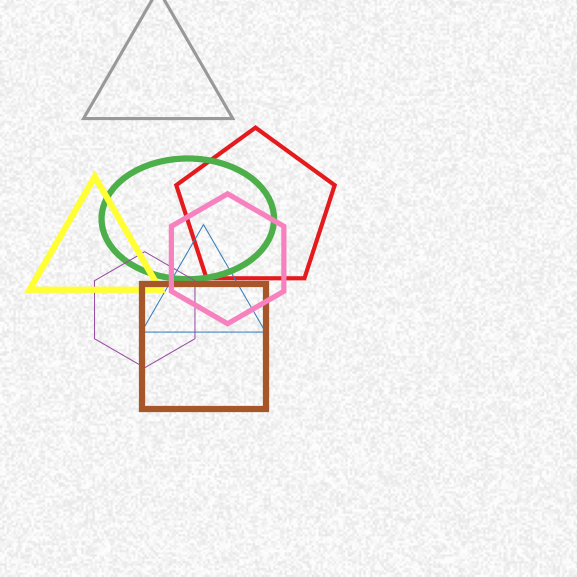[{"shape": "pentagon", "thickness": 2, "radius": 0.72, "center": [0.442, 0.634]}, {"shape": "triangle", "thickness": 0.5, "radius": 0.62, "center": [0.352, 0.486]}, {"shape": "oval", "thickness": 3, "radius": 0.75, "center": [0.325, 0.62]}, {"shape": "hexagon", "thickness": 0.5, "radius": 0.5, "center": [0.251, 0.463]}, {"shape": "triangle", "thickness": 3, "radius": 0.65, "center": [0.164, 0.563]}, {"shape": "square", "thickness": 3, "radius": 0.54, "center": [0.353, 0.399]}, {"shape": "hexagon", "thickness": 2.5, "radius": 0.56, "center": [0.394, 0.551]}, {"shape": "triangle", "thickness": 1.5, "radius": 0.75, "center": [0.274, 0.868]}]